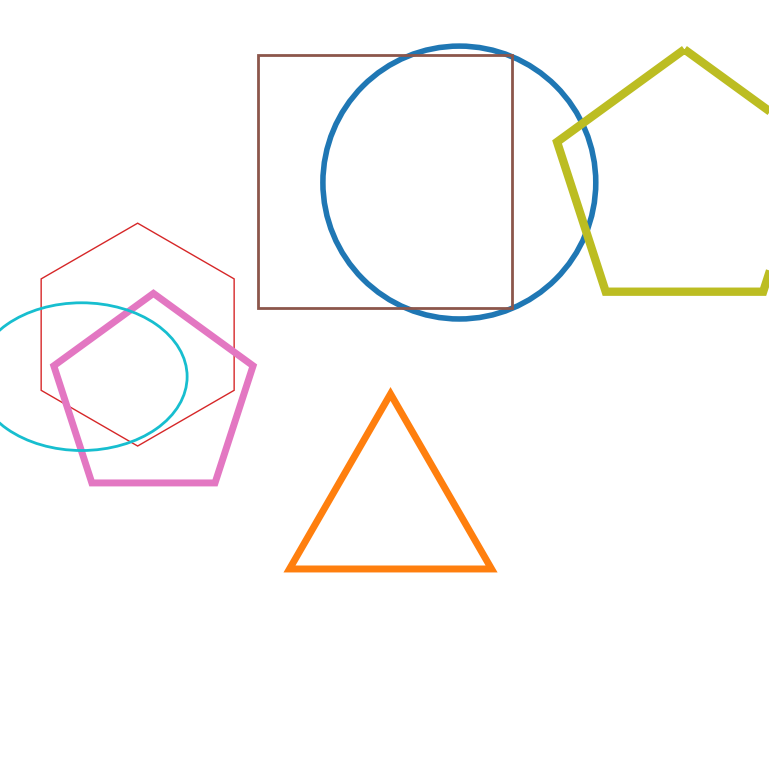[{"shape": "circle", "thickness": 2, "radius": 0.89, "center": [0.597, 0.763]}, {"shape": "triangle", "thickness": 2.5, "radius": 0.76, "center": [0.507, 0.337]}, {"shape": "hexagon", "thickness": 0.5, "radius": 0.72, "center": [0.179, 0.565]}, {"shape": "square", "thickness": 1, "radius": 0.82, "center": [0.5, 0.764]}, {"shape": "pentagon", "thickness": 2.5, "radius": 0.68, "center": [0.199, 0.483]}, {"shape": "pentagon", "thickness": 3, "radius": 0.87, "center": [0.889, 0.762]}, {"shape": "oval", "thickness": 1, "radius": 0.69, "center": [0.106, 0.511]}]